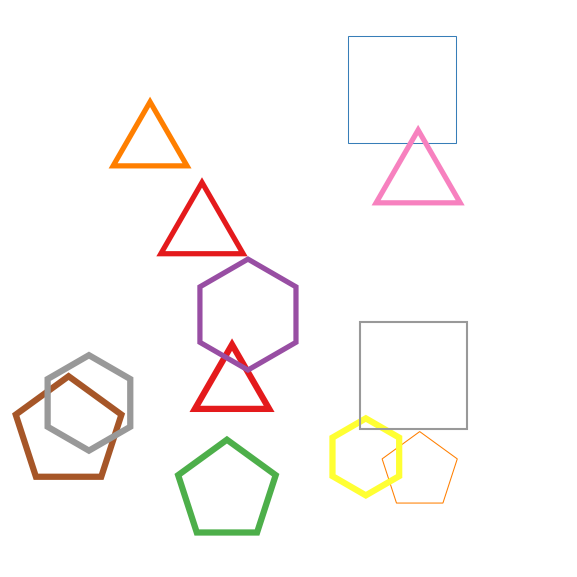[{"shape": "triangle", "thickness": 2.5, "radius": 0.41, "center": [0.35, 0.601]}, {"shape": "triangle", "thickness": 3, "radius": 0.37, "center": [0.402, 0.328]}, {"shape": "square", "thickness": 0.5, "radius": 0.47, "center": [0.696, 0.844]}, {"shape": "pentagon", "thickness": 3, "radius": 0.44, "center": [0.393, 0.149]}, {"shape": "hexagon", "thickness": 2.5, "radius": 0.48, "center": [0.429, 0.454]}, {"shape": "pentagon", "thickness": 0.5, "radius": 0.34, "center": [0.727, 0.183]}, {"shape": "triangle", "thickness": 2.5, "radius": 0.37, "center": [0.26, 0.749]}, {"shape": "hexagon", "thickness": 3, "radius": 0.33, "center": [0.633, 0.208]}, {"shape": "pentagon", "thickness": 3, "radius": 0.48, "center": [0.119, 0.251]}, {"shape": "triangle", "thickness": 2.5, "radius": 0.42, "center": [0.724, 0.69]}, {"shape": "square", "thickness": 1, "radius": 0.46, "center": [0.716, 0.349]}, {"shape": "hexagon", "thickness": 3, "radius": 0.41, "center": [0.154, 0.301]}]